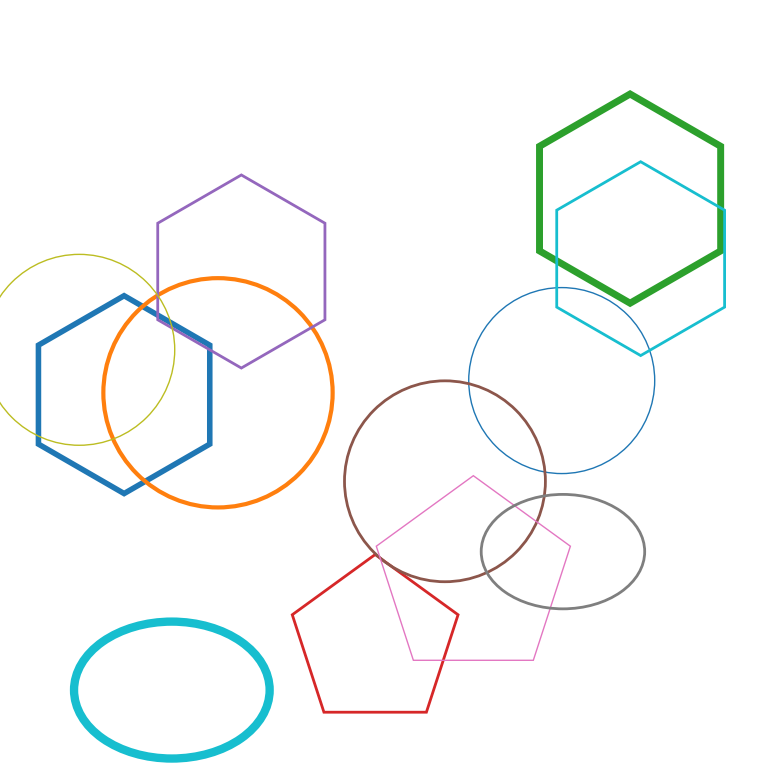[{"shape": "circle", "thickness": 0.5, "radius": 0.6, "center": [0.73, 0.506]}, {"shape": "hexagon", "thickness": 2, "radius": 0.64, "center": [0.161, 0.487]}, {"shape": "circle", "thickness": 1.5, "radius": 0.74, "center": [0.283, 0.49]}, {"shape": "hexagon", "thickness": 2.5, "radius": 0.68, "center": [0.818, 0.742]}, {"shape": "pentagon", "thickness": 1, "radius": 0.57, "center": [0.487, 0.167]}, {"shape": "hexagon", "thickness": 1, "radius": 0.63, "center": [0.313, 0.647]}, {"shape": "circle", "thickness": 1, "radius": 0.65, "center": [0.578, 0.375]}, {"shape": "pentagon", "thickness": 0.5, "radius": 0.66, "center": [0.615, 0.25]}, {"shape": "oval", "thickness": 1, "radius": 0.53, "center": [0.731, 0.284]}, {"shape": "circle", "thickness": 0.5, "radius": 0.62, "center": [0.103, 0.546]}, {"shape": "oval", "thickness": 3, "radius": 0.64, "center": [0.223, 0.104]}, {"shape": "hexagon", "thickness": 1, "radius": 0.63, "center": [0.832, 0.664]}]